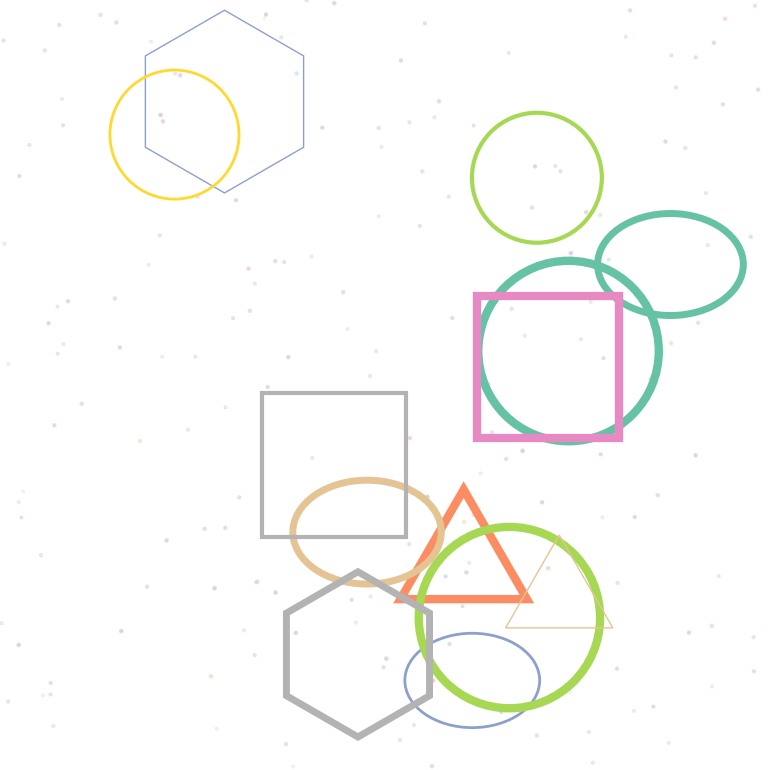[{"shape": "oval", "thickness": 2.5, "radius": 0.47, "center": [0.871, 0.656]}, {"shape": "circle", "thickness": 3, "radius": 0.59, "center": [0.738, 0.544]}, {"shape": "triangle", "thickness": 3, "radius": 0.47, "center": [0.602, 0.269]}, {"shape": "hexagon", "thickness": 0.5, "radius": 0.59, "center": [0.292, 0.868]}, {"shape": "oval", "thickness": 1, "radius": 0.44, "center": [0.613, 0.116]}, {"shape": "square", "thickness": 3, "radius": 0.46, "center": [0.712, 0.523]}, {"shape": "circle", "thickness": 3, "radius": 0.59, "center": [0.662, 0.198]}, {"shape": "circle", "thickness": 1.5, "radius": 0.42, "center": [0.697, 0.769]}, {"shape": "circle", "thickness": 1, "radius": 0.42, "center": [0.227, 0.825]}, {"shape": "triangle", "thickness": 0.5, "radius": 0.4, "center": [0.726, 0.225]}, {"shape": "oval", "thickness": 2.5, "radius": 0.48, "center": [0.477, 0.309]}, {"shape": "square", "thickness": 1.5, "radius": 0.47, "center": [0.434, 0.396]}, {"shape": "hexagon", "thickness": 2.5, "radius": 0.54, "center": [0.465, 0.15]}]